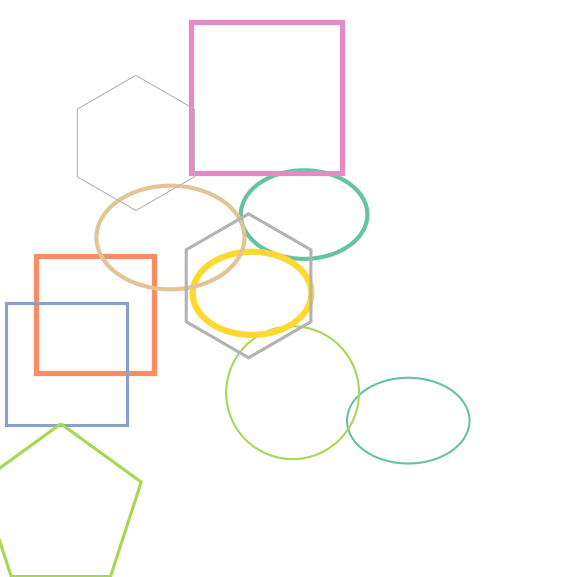[{"shape": "oval", "thickness": 1, "radius": 0.53, "center": [0.707, 0.271]}, {"shape": "oval", "thickness": 2, "radius": 0.55, "center": [0.527, 0.628]}, {"shape": "square", "thickness": 2.5, "radius": 0.51, "center": [0.164, 0.454]}, {"shape": "square", "thickness": 1.5, "radius": 0.52, "center": [0.115, 0.369]}, {"shape": "square", "thickness": 2.5, "radius": 0.65, "center": [0.461, 0.83]}, {"shape": "circle", "thickness": 1, "radius": 0.58, "center": [0.507, 0.319]}, {"shape": "pentagon", "thickness": 1.5, "radius": 0.73, "center": [0.105, 0.119]}, {"shape": "oval", "thickness": 3, "radius": 0.51, "center": [0.436, 0.491]}, {"shape": "oval", "thickness": 2, "radius": 0.64, "center": [0.295, 0.588]}, {"shape": "hexagon", "thickness": 1.5, "radius": 0.62, "center": [0.43, 0.504]}, {"shape": "hexagon", "thickness": 0.5, "radius": 0.59, "center": [0.235, 0.752]}]